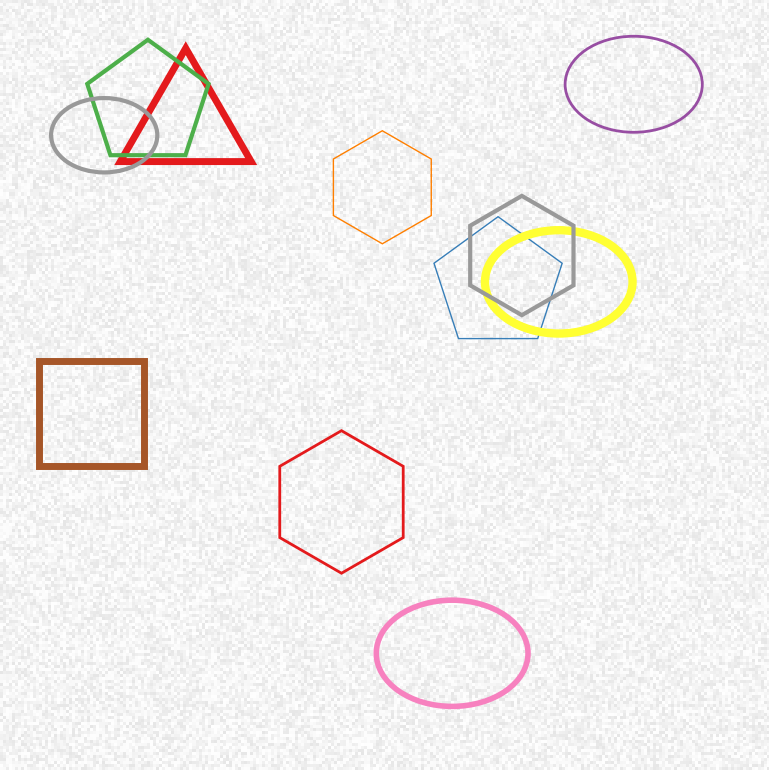[{"shape": "hexagon", "thickness": 1, "radius": 0.46, "center": [0.443, 0.348]}, {"shape": "triangle", "thickness": 2.5, "radius": 0.49, "center": [0.241, 0.839]}, {"shape": "pentagon", "thickness": 0.5, "radius": 0.44, "center": [0.647, 0.631]}, {"shape": "pentagon", "thickness": 1.5, "radius": 0.41, "center": [0.192, 0.865]}, {"shape": "oval", "thickness": 1, "radius": 0.45, "center": [0.823, 0.891]}, {"shape": "hexagon", "thickness": 0.5, "radius": 0.37, "center": [0.497, 0.757]}, {"shape": "oval", "thickness": 3, "radius": 0.48, "center": [0.726, 0.634]}, {"shape": "square", "thickness": 2.5, "radius": 0.34, "center": [0.119, 0.463]}, {"shape": "oval", "thickness": 2, "radius": 0.49, "center": [0.587, 0.152]}, {"shape": "oval", "thickness": 1.5, "radius": 0.34, "center": [0.135, 0.824]}, {"shape": "hexagon", "thickness": 1.5, "radius": 0.39, "center": [0.678, 0.668]}]